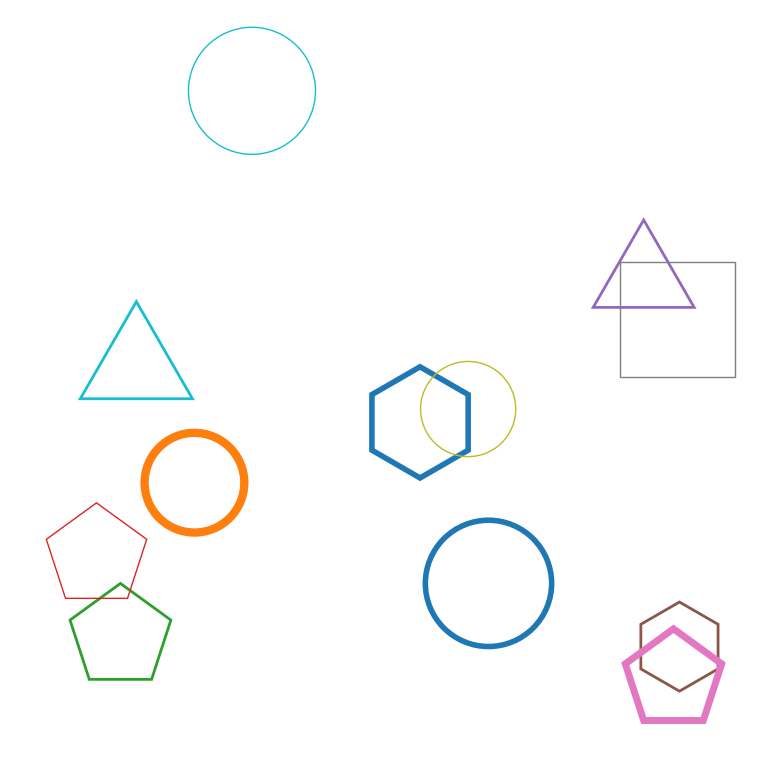[{"shape": "hexagon", "thickness": 2, "radius": 0.36, "center": [0.546, 0.451]}, {"shape": "circle", "thickness": 2, "radius": 0.41, "center": [0.634, 0.242]}, {"shape": "circle", "thickness": 3, "radius": 0.32, "center": [0.253, 0.373]}, {"shape": "pentagon", "thickness": 1, "radius": 0.34, "center": [0.156, 0.173]}, {"shape": "pentagon", "thickness": 0.5, "radius": 0.34, "center": [0.125, 0.278]}, {"shape": "triangle", "thickness": 1, "radius": 0.38, "center": [0.836, 0.639]}, {"shape": "hexagon", "thickness": 1, "radius": 0.29, "center": [0.882, 0.16]}, {"shape": "pentagon", "thickness": 2.5, "radius": 0.33, "center": [0.875, 0.118]}, {"shape": "square", "thickness": 0.5, "radius": 0.37, "center": [0.88, 0.585]}, {"shape": "circle", "thickness": 0.5, "radius": 0.31, "center": [0.608, 0.469]}, {"shape": "circle", "thickness": 0.5, "radius": 0.41, "center": [0.327, 0.882]}, {"shape": "triangle", "thickness": 1, "radius": 0.42, "center": [0.177, 0.524]}]